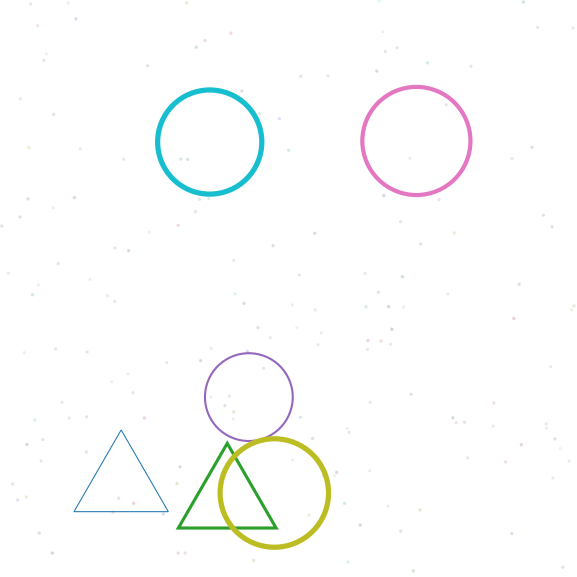[{"shape": "triangle", "thickness": 0.5, "radius": 0.47, "center": [0.21, 0.16]}, {"shape": "triangle", "thickness": 1.5, "radius": 0.49, "center": [0.393, 0.134]}, {"shape": "circle", "thickness": 1, "radius": 0.38, "center": [0.431, 0.312]}, {"shape": "circle", "thickness": 2, "radius": 0.47, "center": [0.721, 0.755]}, {"shape": "circle", "thickness": 2.5, "radius": 0.47, "center": [0.475, 0.145]}, {"shape": "circle", "thickness": 2.5, "radius": 0.45, "center": [0.363, 0.753]}]